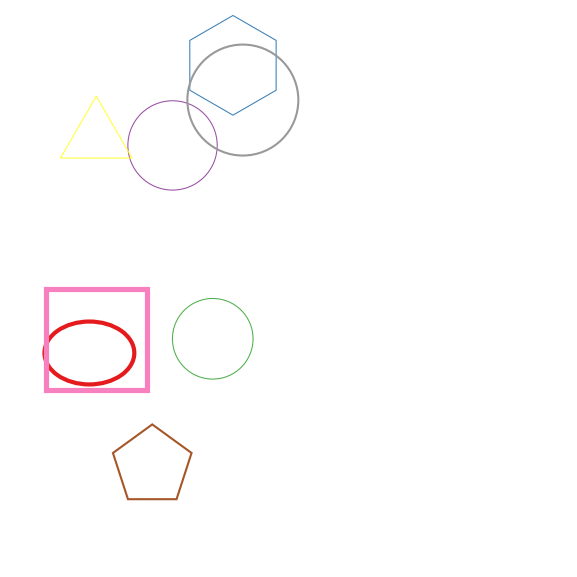[{"shape": "oval", "thickness": 2, "radius": 0.39, "center": [0.155, 0.388]}, {"shape": "hexagon", "thickness": 0.5, "radius": 0.43, "center": [0.403, 0.886]}, {"shape": "circle", "thickness": 0.5, "radius": 0.35, "center": [0.368, 0.412]}, {"shape": "circle", "thickness": 0.5, "radius": 0.39, "center": [0.299, 0.747]}, {"shape": "triangle", "thickness": 0.5, "radius": 0.36, "center": [0.167, 0.761]}, {"shape": "pentagon", "thickness": 1, "radius": 0.36, "center": [0.264, 0.193]}, {"shape": "square", "thickness": 2.5, "radius": 0.44, "center": [0.166, 0.412]}, {"shape": "circle", "thickness": 1, "radius": 0.48, "center": [0.421, 0.826]}]